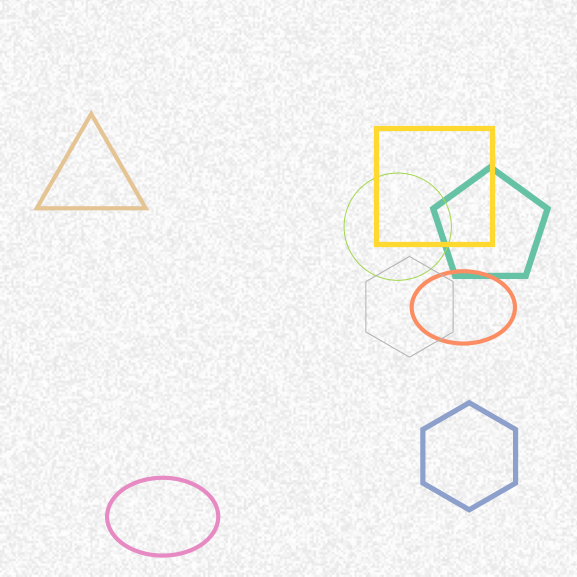[{"shape": "pentagon", "thickness": 3, "radius": 0.52, "center": [0.849, 0.606]}, {"shape": "oval", "thickness": 2, "radius": 0.45, "center": [0.802, 0.467]}, {"shape": "hexagon", "thickness": 2.5, "radius": 0.46, "center": [0.813, 0.209]}, {"shape": "oval", "thickness": 2, "radius": 0.48, "center": [0.282, 0.104]}, {"shape": "circle", "thickness": 0.5, "radius": 0.46, "center": [0.689, 0.607]}, {"shape": "square", "thickness": 2.5, "radius": 0.5, "center": [0.751, 0.677]}, {"shape": "triangle", "thickness": 2, "radius": 0.54, "center": [0.158, 0.693]}, {"shape": "hexagon", "thickness": 0.5, "radius": 0.44, "center": [0.709, 0.468]}]